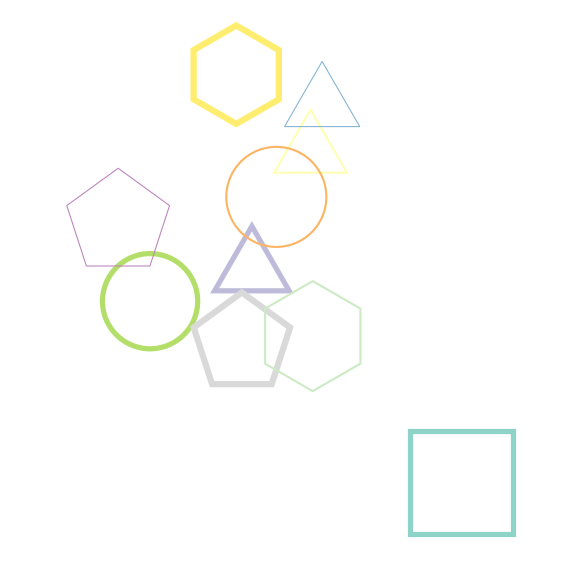[{"shape": "square", "thickness": 2.5, "radius": 0.45, "center": [0.799, 0.164]}, {"shape": "triangle", "thickness": 1, "radius": 0.36, "center": [0.538, 0.736]}, {"shape": "triangle", "thickness": 2.5, "radius": 0.37, "center": [0.436, 0.533]}, {"shape": "triangle", "thickness": 0.5, "radius": 0.38, "center": [0.558, 0.817]}, {"shape": "circle", "thickness": 1, "radius": 0.43, "center": [0.478, 0.658]}, {"shape": "circle", "thickness": 2.5, "radius": 0.41, "center": [0.26, 0.478]}, {"shape": "pentagon", "thickness": 3, "radius": 0.44, "center": [0.419, 0.405]}, {"shape": "pentagon", "thickness": 0.5, "radius": 0.47, "center": [0.205, 0.614]}, {"shape": "hexagon", "thickness": 1, "radius": 0.48, "center": [0.542, 0.417]}, {"shape": "hexagon", "thickness": 3, "radius": 0.43, "center": [0.409, 0.87]}]